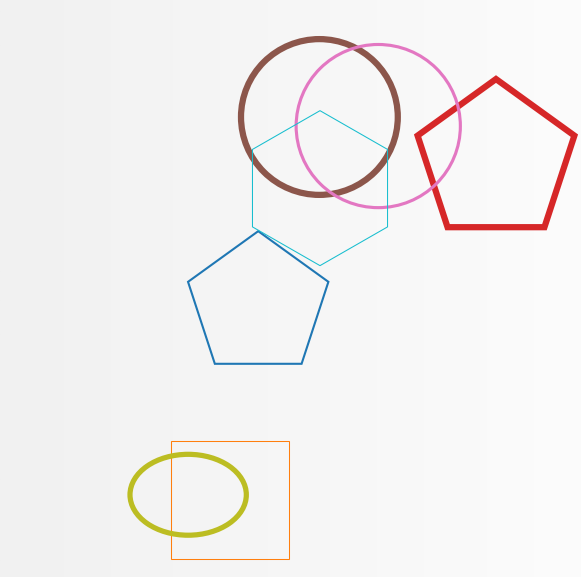[{"shape": "pentagon", "thickness": 1, "radius": 0.63, "center": [0.444, 0.472]}, {"shape": "square", "thickness": 0.5, "radius": 0.51, "center": [0.396, 0.134]}, {"shape": "pentagon", "thickness": 3, "radius": 0.71, "center": [0.853, 0.72]}, {"shape": "circle", "thickness": 3, "radius": 0.67, "center": [0.549, 0.797]}, {"shape": "circle", "thickness": 1.5, "radius": 0.71, "center": [0.651, 0.781]}, {"shape": "oval", "thickness": 2.5, "radius": 0.5, "center": [0.324, 0.142]}, {"shape": "hexagon", "thickness": 0.5, "radius": 0.67, "center": [0.551, 0.673]}]